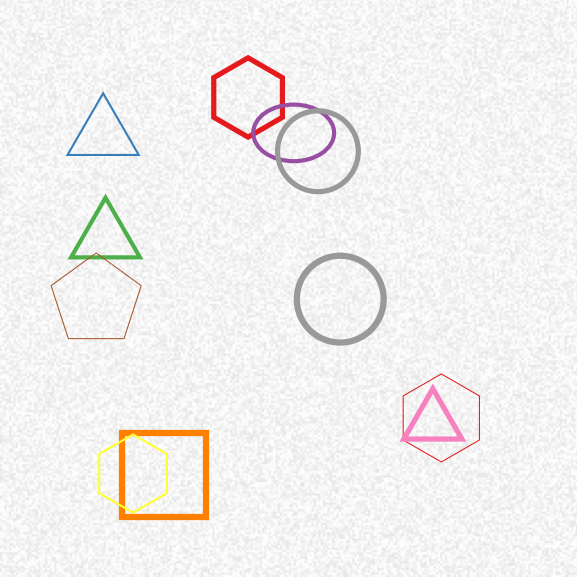[{"shape": "hexagon", "thickness": 2.5, "radius": 0.34, "center": [0.43, 0.83]}, {"shape": "hexagon", "thickness": 0.5, "radius": 0.38, "center": [0.764, 0.275]}, {"shape": "triangle", "thickness": 1, "radius": 0.36, "center": [0.179, 0.766]}, {"shape": "triangle", "thickness": 2, "radius": 0.34, "center": [0.183, 0.588]}, {"shape": "oval", "thickness": 2, "radius": 0.35, "center": [0.509, 0.769]}, {"shape": "square", "thickness": 3, "radius": 0.36, "center": [0.284, 0.177]}, {"shape": "hexagon", "thickness": 1, "radius": 0.34, "center": [0.23, 0.179]}, {"shape": "pentagon", "thickness": 0.5, "radius": 0.41, "center": [0.167, 0.479]}, {"shape": "triangle", "thickness": 2.5, "radius": 0.29, "center": [0.75, 0.268]}, {"shape": "circle", "thickness": 3, "radius": 0.38, "center": [0.589, 0.481]}, {"shape": "circle", "thickness": 2.5, "radius": 0.35, "center": [0.551, 0.737]}]